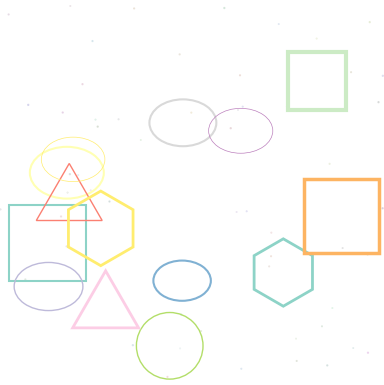[{"shape": "square", "thickness": 1.5, "radius": 0.5, "center": [0.123, 0.369]}, {"shape": "hexagon", "thickness": 2, "radius": 0.44, "center": [0.736, 0.292]}, {"shape": "oval", "thickness": 1.5, "radius": 0.48, "center": [0.174, 0.551]}, {"shape": "oval", "thickness": 1, "radius": 0.45, "center": [0.126, 0.256]}, {"shape": "triangle", "thickness": 1, "radius": 0.49, "center": [0.18, 0.477]}, {"shape": "oval", "thickness": 1.5, "radius": 0.37, "center": [0.473, 0.271]}, {"shape": "square", "thickness": 2.5, "radius": 0.48, "center": [0.887, 0.438]}, {"shape": "circle", "thickness": 1, "radius": 0.43, "center": [0.441, 0.102]}, {"shape": "triangle", "thickness": 2, "radius": 0.49, "center": [0.274, 0.198]}, {"shape": "oval", "thickness": 1.5, "radius": 0.43, "center": [0.475, 0.681]}, {"shape": "oval", "thickness": 0.5, "radius": 0.42, "center": [0.625, 0.66]}, {"shape": "square", "thickness": 3, "radius": 0.37, "center": [0.824, 0.79]}, {"shape": "oval", "thickness": 0.5, "radius": 0.41, "center": [0.19, 0.586]}, {"shape": "hexagon", "thickness": 2, "radius": 0.48, "center": [0.262, 0.407]}]